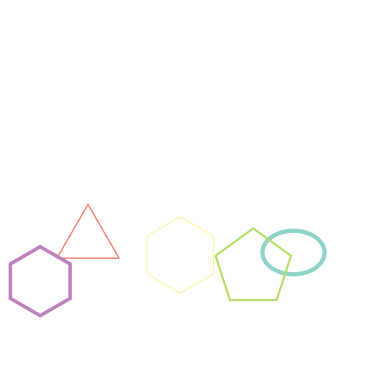[{"shape": "oval", "thickness": 3, "radius": 0.4, "center": [0.762, 0.344]}, {"shape": "triangle", "thickness": 1, "radius": 0.47, "center": [0.229, 0.376]}, {"shape": "pentagon", "thickness": 1.5, "radius": 0.51, "center": [0.658, 0.304]}, {"shape": "hexagon", "thickness": 2.5, "radius": 0.45, "center": [0.104, 0.27]}, {"shape": "hexagon", "thickness": 0.5, "radius": 0.5, "center": [0.468, 0.338]}]